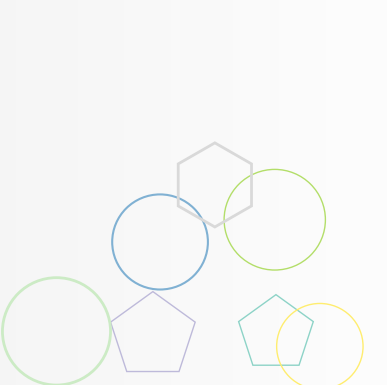[{"shape": "pentagon", "thickness": 1, "radius": 0.51, "center": [0.712, 0.133]}, {"shape": "pentagon", "thickness": 1, "radius": 0.57, "center": [0.395, 0.128]}, {"shape": "circle", "thickness": 1.5, "radius": 0.62, "center": [0.413, 0.372]}, {"shape": "circle", "thickness": 1, "radius": 0.65, "center": [0.709, 0.429]}, {"shape": "hexagon", "thickness": 2, "radius": 0.55, "center": [0.554, 0.52]}, {"shape": "circle", "thickness": 2, "radius": 0.7, "center": [0.146, 0.139]}, {"shape": "circle", "thickness": 1, "radius": 0.56, "center": [0.825, 0.1]}]